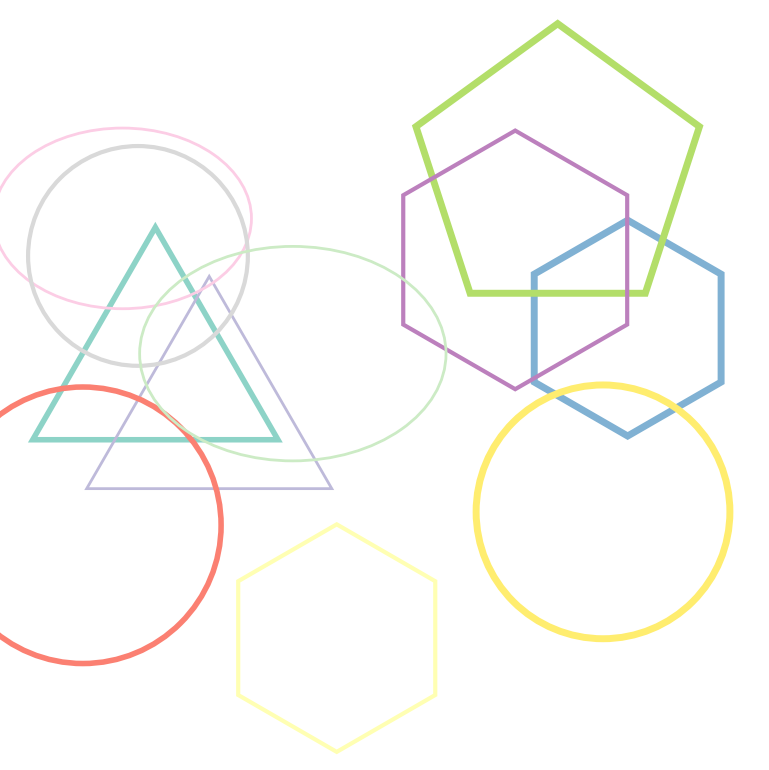[{"shape": "triangle", "thickness": 2, "radius": 0.92, "center": [0.202, 0.521]}, {"shape": "hexagon", "thickness": 1.5, "radius": 0.74, "center": [0.437, 0.171]}, {"shape": "triangle", "thickness": 1, "radius": 0.92, "center": [0.272, 0.457]}, {"shape": "circle", "thickness": 2, "radius": 0.9, "center": [0.108, 0.318]}, {"shape": "hexagon", "thickness": 2.5, "radius": 0.7, "center": [0.815, 0.574]}, {"shape": "pentagon", "thickness": 2.5, "radius": 0.97, "center": [0.724, 0.776]}, {"shape": "oval", "thickness": 1, "radius": 0.84, "center": [0.159, 0.716]}, {"shape": "circle", "thickness": 1.5, "radius": 0.71, "center": [0.179, 0.668]}, {"shape": "hexagon", "thickness": 1.5, "radius": 0.84, "center": [0.669, 0.662]}, {"shape": "oval", "thickness": 1, "radius": 0.99, "center": [0.38, 0.541]}, {"shape": "circle", "thickness": 2.5, "radius": 0.82, "center": [0.783, 0.335]}]